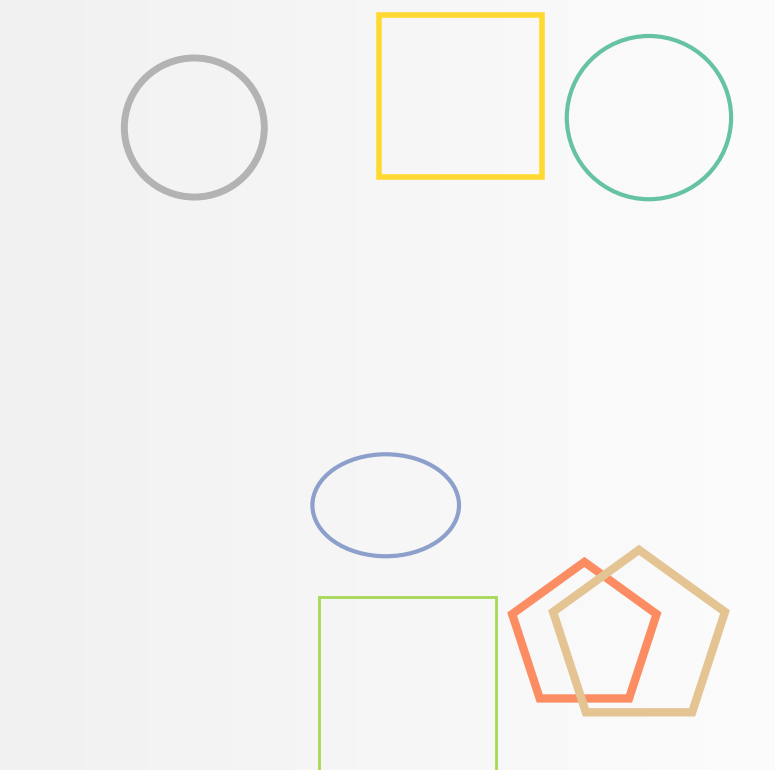[{"shape": "circle", "thickness": 1.5, "radius": 0.53, "center": [0.837, 0.847]}, {"shape": "pentagon", "thickness": 3, "radius": 0.49, "center": [0.754, 0.172]}, {"shape": "oval", "thickness": 1.5, "radius": 0.47, "center": [0.498, 0.344]}, {"shape": "square", "thickness": 1, "radius": 0.57, "center": [0.525, 0.11]}, {"shape": "square", "thickness": 2, "radius": 0.53, "center": [0.595, 0.875]}, {"shape": "pentagon", "thickness": 3, "radius": 0.58, "center": [0.825, 0.169]}, {"shape": "circle", "thickness": 2.5, "radius": 0.45, "center": [0.251, 0.834]}]